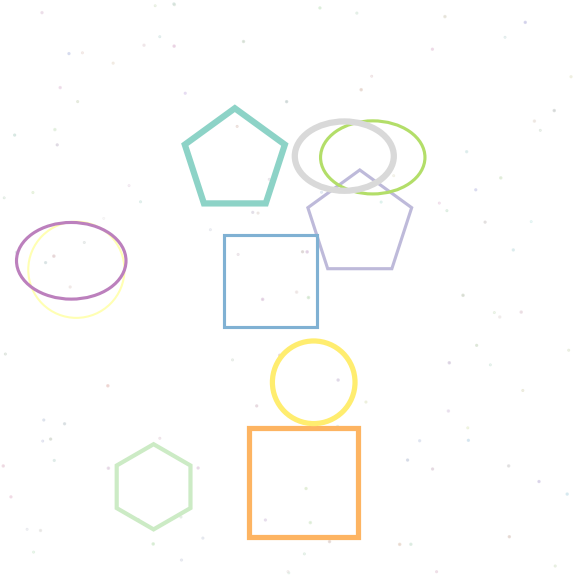[{"shape": "pentagon", "thickness": 3, "radius": 0.46, "center": [0.407, 0.721]}, {"shape": "circle", "thickness": 1, "radius": 0.42, "center": [0.132, 0.532]}, {"shape": "pentagon", "thickness": 1.5, "radius": 0.47, "center": [0.623, 0.61]}, {"shape": "square", "thickness": 1.5, "radius": 0.4, "center": [0.469, 0.513]}, {"shape": "square", "thickness": 2.5, "radius": 0.47, "center": [0.526, 0.163]}, {"shape": "oval", "thickness": 1.5, "radius": 0.45, "center": [0.645, 0.727]}, {"shape": "oval", "thickness": 3, "radius": 0.43, "center": [0.596, 0.729]}, {"shape": "oval", "thickness": 1.5, "radius": 0.47, "center": [0.123, 0.548]}, {"shape": "hexagon", "thickness": 2, "radius": 0.37, "center": [0.266, 0.156]}, {"shape": "circle", "thickness": 2.5, "radius": 0.36, "center": [0.543, 0.337]}]